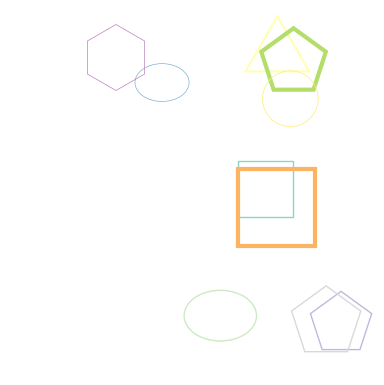[{"shape": "square", "thickness": 1, "radius": 0.36, "center": [0.69, 0.508]}, {"shape": "triangle", "thickness": 1.5, "radius": 0.48, "center": [0.721, 0.862]}, {"shape": "pentagon", "thickness": 1, "radius": 0.42, "center": [0.886, 0.16]}, {"shape": "oval", "thickness": 0.5, "radius": 0.35, "center": [0.421, 0.786]}, {"shape": "square", "thickness": 3, "radius": 0.5, "center": [0.719, 0.46]}, {"shape": "pentagon", "thickness": 3, "radius": 0.44, "center": [0.762, 0.838]}, {"shape": "pentagon", "thickness": 1, "radius": 0.47, "center": [0.847, 0.163]}, {"shape": "hexagon", "thickness": 0.5, "radius": 0.43, "center": [0.301, 0.851]}, {"shape": "oval", "thickness": 1, "radius": 0.47, "center": [0.572, 0.18]}, {"shape": "circle", "thickness": 0.5, "radius": 0.36, "center": [0.754, 0.744]}]